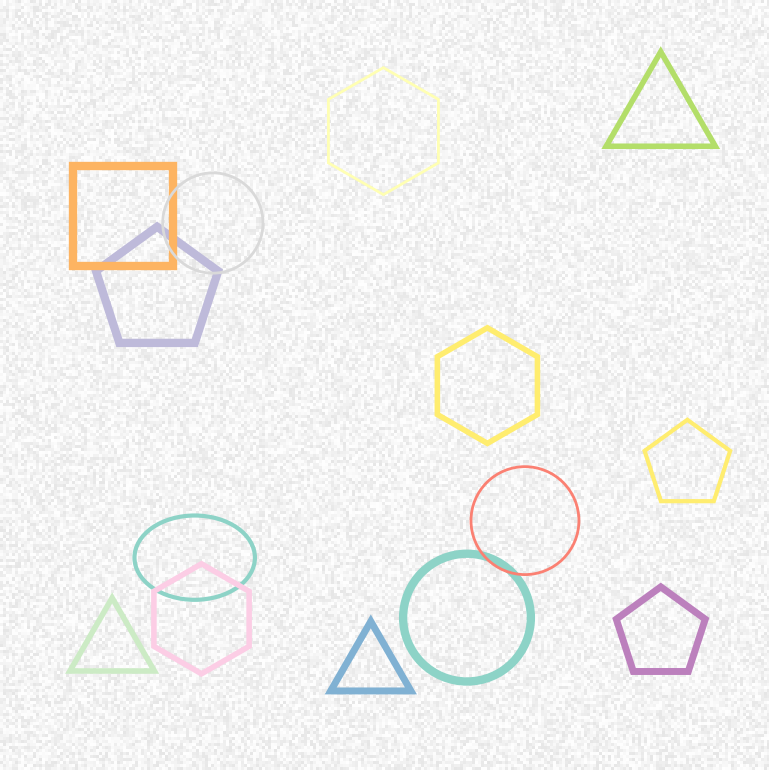[{"shape": "circle", "thickness": 3, "radius": 0.41, "center": [0.606, 0.198]}, {"shape": "oval", "thickness": 1.5, "radius": 0.39, "center": [0.253, 0.276]}, {"shape": "hexagon", "thickness": 1, "radius": 0.41, "center": [0.498, 0.83]}, {"shape": "pentagon", "thickness": 3, "radius": 0.42, "center": [0.204, 0.622]}, {"shape": "circle", "thickness": 1, "radius": 0.35, "center": [0.682, 0.324]}, {"shape": "triangle", "thickness": 2.5, "radius": 0.3, "center": [0.482, 0.133]}, {"shape": "square", "thickness": 3, "radius": 0.33, "center": [0.16, 0.719]}, {"shape": "triangle", "thickness": 2, "radius": 0.41, "center": [0.858, 0.851]}, {"shape": "hexagon", "thickness": 2, "radius": 0.36, "center": [0.262, 0.196]}, {"shape": "circle", "thickness": 1, "radius": 0.33, "center": [0.276, 0.71]}, {"shape": "pentagon", "thickness": 2.5, "radius": 0.3, "center": [0.858, 0.177]}, {"shape": "triangle", "thickness": 2, "radius": 0.32, "center": [0.146, 0.16]}, {"shape": "hexagon", "thickness": 2, "radius": 0.38, "center": [0.633, 0.499]}, {"shape": "pentagon", "thickness": 1.5, "radius": 0.29, "center": [0.893, 0.396]}]